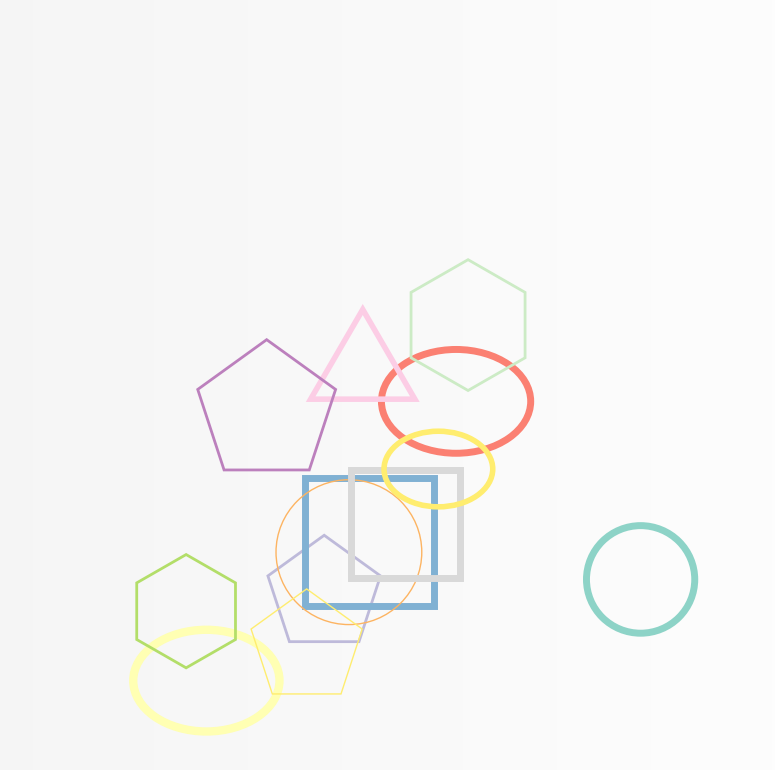[{"shape": "circle", "thickness": 2.5, "radius": 0.35, "center": [0.827, 0.248]}, {"shape": "oval", "thickness": 3, "radius": 0.47, "center": [0.266, 0.116]}, {"shape": "pentagon", "thickness": 1, "radius": 0.38, "center": [0.418, 0.228]}, {"shape": "oval", "thickness": 2.5, "radius": 0.48, "center": [0.588, 0.479]}, {"shape": "square", "thickness": 2.5, "radius": 0.41, "center": [0.477, 0.296]}, {"shape": "circle", "thickness": 0.5, "radius": 0.47, "center": [0.45, 0.283]}, {"shape": "hexagon", "thickness": 1, "radius": 0.37, "center": [0.24, 0.206]}, {"shape": "triangle", "thickness": 2, "radius": 0.39, "center": [0.468, 0.52]}, {"shape": "square", "thickness": 2.5, "radius": 0.35, "center": [0.523, 0.32]}, {"shape": "pentagon", "thickness": 1, "radius": 0.47, "center": [0.344, 0.465]}, {"shape": "hexagon", "thickness": 1, "radius": 0.42, "center": [0.604, 0.578]}, {"shape": "oval", "thickness": 2, "radius": 0.35, "center": [0.566, 0.391]}, {"shape": "pentagon", "thickness": 0.5, "radius": 0.38, "center": [0.396, 0.16]}]